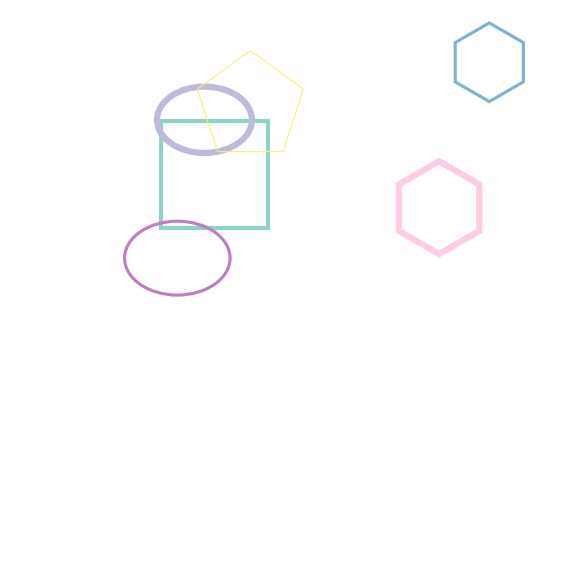[{"shape": "square", "thickness": 2, "radius": 0.47, "center": [0.372, 0.697]}, {"shape": "oval", "thickness": 3, "radius": 0.41, "center": [0.354, 0.792]}, {"shape": "hexagon", "thickness": 1.5, "radius": 0.34, "center": [0.847, 0.891]}, {"shape": "hexagon", "thickness": 3, "radius": 0.4, "center": [0.76, 0.64]}, {"shape": "oval", "thickness": 1.5, "radius": 0.46, "center": [0.307, 0.552]}, {"shape": "pentagon", "thickness": 0.5, "radius": 0.48, "center": [0.433, 0.815]}]